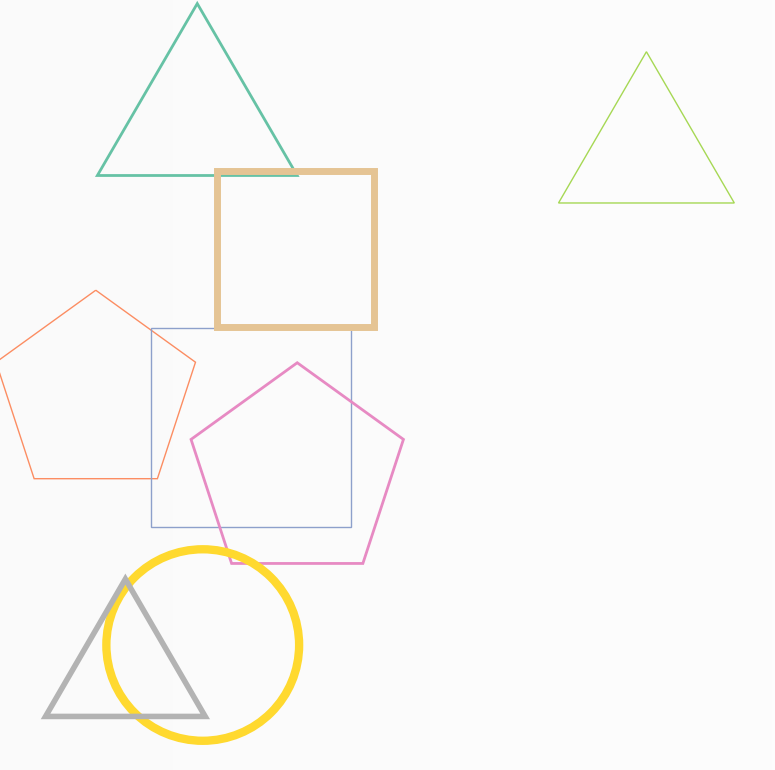[{"shape": "triangle", "thickness": 1, "radius": 0.74, "center": [0.255, 0.847]}, {"shape": "pentagon", "thickness": 0.5, "radius": 0.68, "center": [0.124, 0.488]}, {"shape": "square", "thickness": 0.5, "radius": 0.65, "center": [0.324, 0.445]}, {"shape": "pentagon", "thickness": 1, "radius": 0.72, "center": [0.384, 0.385]}, {"shape": "triangle", "thickness": 0.5, "radius": 0.65, "center": [0.834, 0.802]}, {"shape": "circle", "thickness": 3, "radius": 0.62, "center": [0.262, 0.162]}, {"shape": "square", "thickness": 2.5, "radius": 0.51, "center": [0.381, 0.676]}, {"shape": "triangle", "thickness": 2, "radius": 0.59, "center": [0.162, 0.129]}]